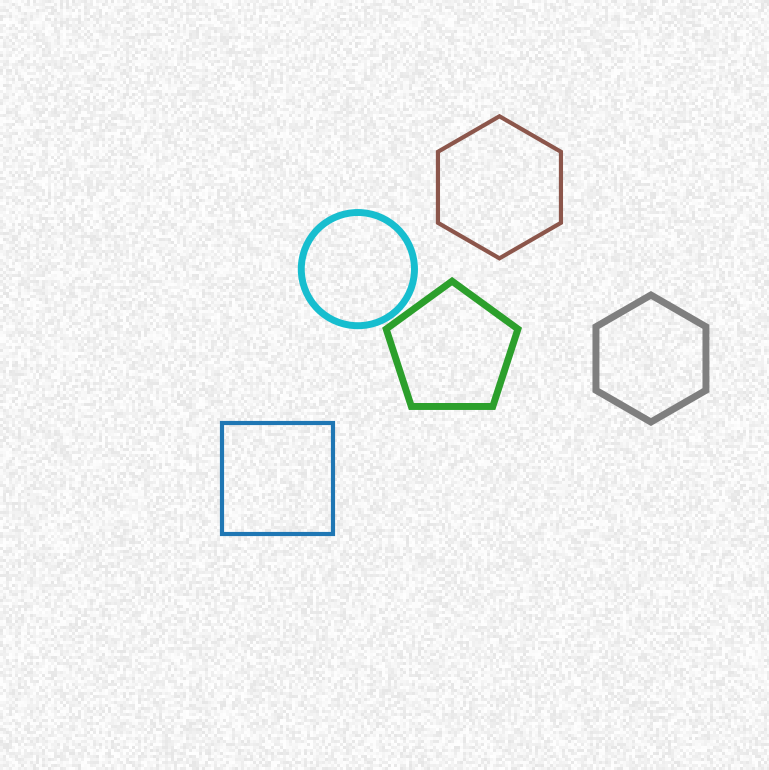[{"shape": "square", "thickness": 1.5, "radius": 0.36, "center": [0.36, 0.378]}, {"shape": "pentagon", "thickness": 2.5, "radius": 0.45, "center": [0.587, 0.545]}, {"shape": "hexagon", "thickness": 1.5, "radius": 0.46, "center": [0.649, 0.757]}, {"shape": "hexagon", "thickness": 2.5, "radius": 0.41, "center": [0.845, 0.534]}, {"shape": "circle", "thickness": 2.5, "radius": 0.37, "center": [0.465, 0.65]}]